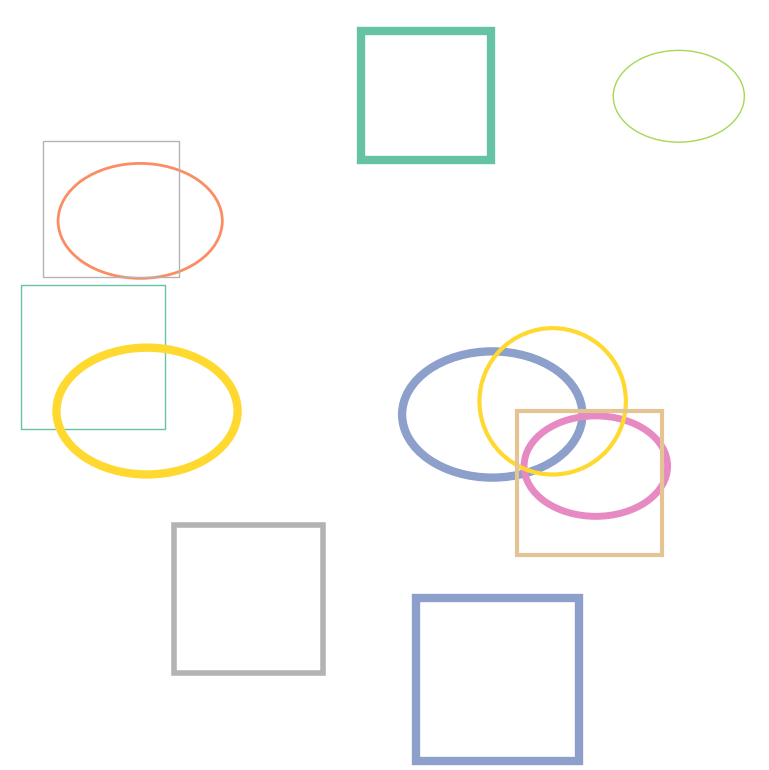[{"shape": "square", "thickness": 0.5, "radius": 0.47, "center": [0.12, 0.536]}, {"shape": "square", "thickness": 3, "radius": 0.42, "center": [0.553, 0.876]}, {"shape": "oval", "thickness": 1, "radius": 0.53, "center": [0.182, 0.713]}, {"shape": "square", "thickness": 3, "radius": 0.53, "center": [0.646, 0.118]}, {"shape": "oval", "thickness": 3, "radius": 0.59, "center": [0.639, 0.462]}, {"shape": "oval", "thickness": 2.5, "radius": 0.47, "center": [0.774, 0.395]}, {"shape": "oval", "thickness": 0.5, "radius": 0.43, "center": [0.882, 0.875]}, {"shape": "circle", "thickness": 1.5, "radius": 0.48, "center": [0.718, 0.479]}, {"shape": "oval", "thickness": 3, "radius": 0.59, "center": [0.191, 0.466]}, {"shape": "square", "thickness": 1.5, "radius": 0.47, "center": [0.766, 0.372]}, {"shape": "square", "thickness": 0.5, "radius": 0.44, "center": [0.144, 0.729]}, {"shape": "square", "thickness": 2, "radius": 0.48, "center": [0.323, 0.222]}]